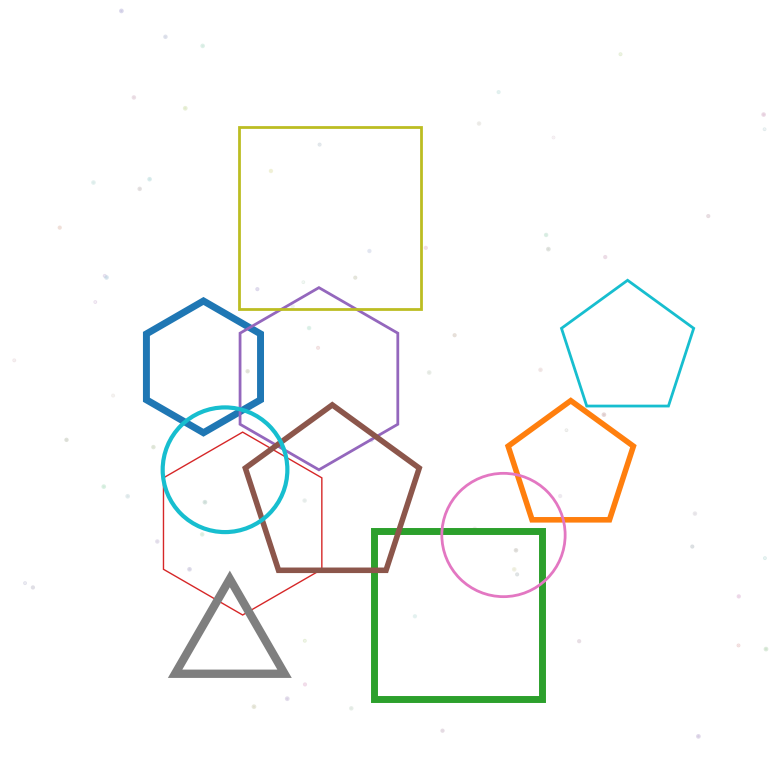[{"shape": "hexagon", "thickness": 2.5, "radius": 0.43, "center": [0.264, 0.524]}, {"shape": "pentagon", "thickness": 2, "radius": 0.43, "center": [0.741, 0.394]}, {"shape": "square", "thickness": 2.5, "radius": 0.55, "center": [0.595, 0.201]}, {"shape": "hexagon", "thickness": 0.5, "radius": 0.59, "center": [0.315, 0.32]}, {"shape": "hexagon", "thickness": 1, "radius": 0.59, "center": [0.414, 0.508]}, {"shape": "pentagon", "thickness": 2, "radius": 0.59, "center": [0.432, 0.355]}, {"shape": "circle", "thickness": 1, "radius": 0.4, "center": [0.654, 0.305]}, {"shape": "triangle", "thickness": 3, "radius": 0.41, "center": [0.298, 0.166]}, {"shape": "square", "thickness": 1, "radius": 0.59, "center": [0.429, 0.717]}, {"shape": "circle", "thickness": 1.5, "radius": 0.4, "center": [0.292, 0.39]}, {"shape": "pentagon", "thickness": 1, "radius": 0.45, "center": [0.815, 0.546]}]